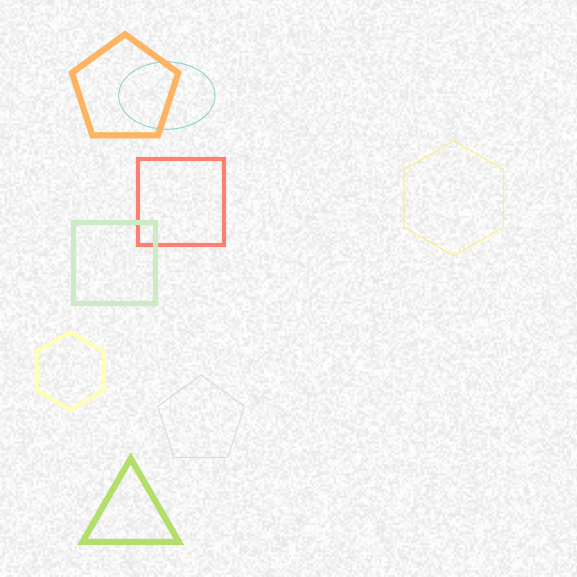[{"shape": "oval", "thickness": 0.5, "radius": 0.42, "center": [0.289, 0.834]}, {"shape": "hexagon", "thickness": 2, "radius": 0.34, "center": [0.122, 0.357]}, {"shape": "square", "thickness": 2, "radius": 0.37, "center": [0.314, 0.649]}, {"shape": "pentagon", "thickness": 3, "radius": 0.48, "center": [0.217, 0.843]}, {"shape": "triangle", "thickness": 3, "radius": 0.48, "center": [0.226, 0.109]}, {"shape": "pentagon", "thickness": 0.5, "radius": 0.39, "center": [0.348, 0.271]}, {"shape": "square", "thickness": 2.5, "radius": 0.35, "center": [0.197, 0.545]}, {"shape": "hexagon", "thickness": 0.5, "radius": 0.5, "center": [0.786, 0.656]}]